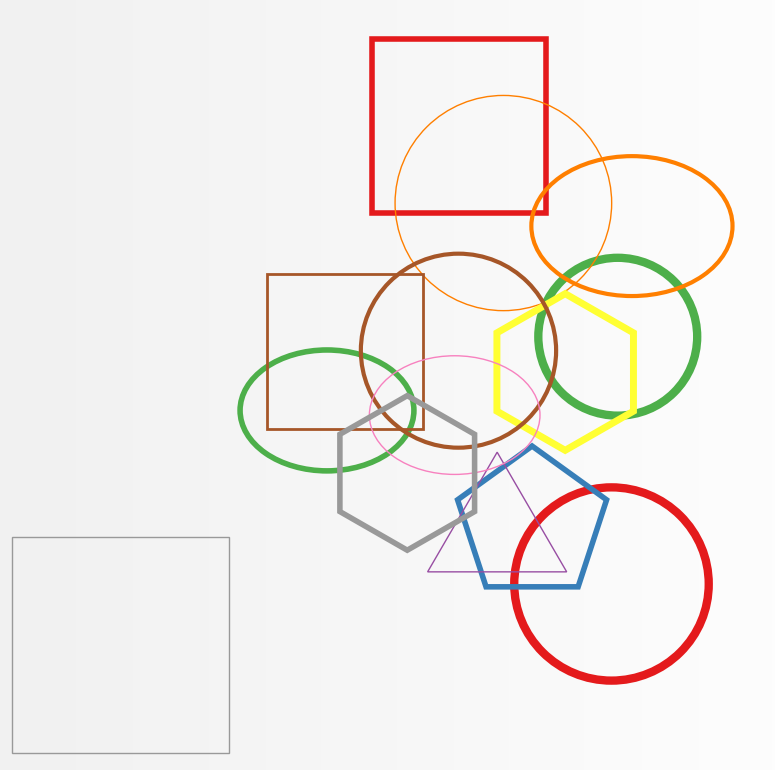[{"shape": "square", "thickness": 2, "radius": 0.56, "center": [0.592, 0.836]}, {"shape": "circle", "thickness": 3, "radius": 0.63, "center": [0.789, 0.242]}, {"shape": "pentagon", "thickness": 2, "radius": 0.51, "center": [0.687, 0.32]}, {"shape": "circle", "thickness": 3, "radius": 0.51, "center": [0.797, 0.563]}, {"shape": "oval", "thickness": 2, "radius": 0.56, "center": [0.422, 0.467]}, {"shape": "triangle", "thickness": 0.5, "radius": 0.52, "center": [0.641, 0.309]}, {"shape": "circle", "thickness": 0.5, "radius": 0.7, "center": [0.65, 0.736]}, {"shape": "oval", "thickness": 1.5, "radius": 0.65, "center": [0.815, 0.706]}, {"shape": "hexagon", "thickness": 2.5, "radius": 0.51, "center": [0.729, 0.517]}, {"shape": "circle", "thickness": 1.5, "radius": 0.63, "center": [0.592, 0.545]}, {"shape": "square", "thickness": 1, "radius": 0.5, "center": [0.445, 0.543]}, {"shape": "oval", "thickness": 0.5, "radius": 0.55, "center": [0.587, 0.461]}, {"shape": "hexagon", "thickness": 2, "radius": 0.5, "center": [0.525, 0.386]}, {"shape": "square", "thickness": 0.5, "radius": 0.7, "center": [0.155, 0.162]}]